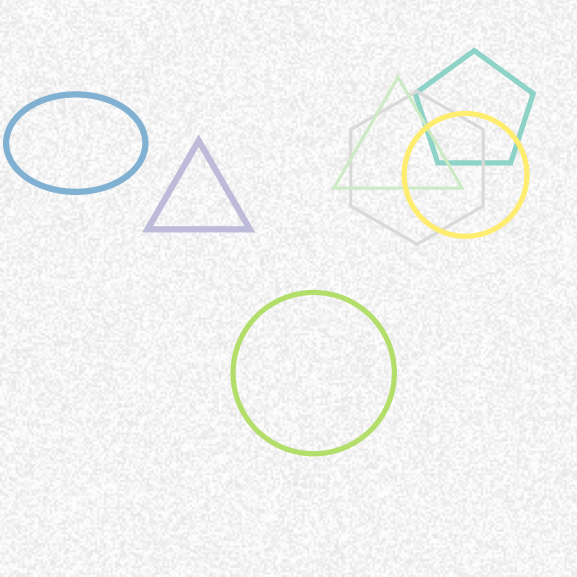[{"shape": "pentagon", "thickness": 2.5, "radius": 0.54, "center": [0.821, 0.804]}, {"shape": "triangle", "thickness": 3, "radius": 0.51, "center": [0.344, 0.653]}, {"shape": "oval", "thickness": 3, "radius": 0.6, "center": [0.131, 0.751]}, {"shape": "circle", "thickness": 2.5, "radius": 0.7, "center": [0.543, 0.353]}, {"shape": "hexagon", "thickness": 1.5, "radius": 0.66, "center": [0.722, 0.709]}, {"shape": "triangle", "thickness": 1.5, "radius": 0.64, "center": [0.689, 0.737]}, {"shape": "circle", "thickness": 2.5, "radius": 0.53, "center": [0.806, 0.696]}]